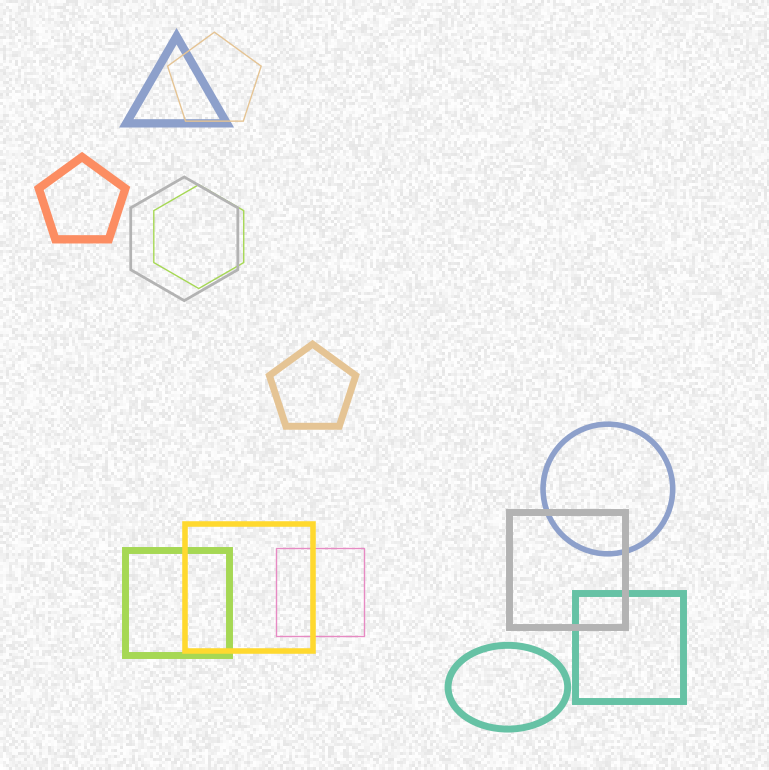[{"shape": "oval", "thickness": 2.5, "radius": 0.39, "center": [0.66, 0.108]}, {"shape": "square", "thickness": 2.5, "radius": 0.35, "center": [0.816, 0.16]}, {"shape": "pentagon", "thickness": 3, "radius": 0.3, "center": [0.107, 0.737]}, {"shape": "triangle", "thickness": 3, "radius": 0.38, "center": [0.229, 0.878]}, {"shape": "circle", "thickness": 2, "radius": 0.42, "center": [0.789, 0.365]}, {"shape": "square", "thickness": 0.5, "radius": 0.29, "center": [0.416, 0.231]}, {"shape": "square", "thickness": 2.5, "radius": 0.34, "center": [0.23, 0.218]}, {"shape": "hexagon", "thickness": 0.5, "radius": 0.34, "center": [0.258, 0.693]}, {"shape": "square", "thickness": 2, "radius": 0.41, "center": [0.323, 0.237]}, {"shape": "pentagon", "thickness": 0.5, "radius": 0.32, "center": [0.278, 0.894]}, {"shape": "pentagon", "thickness": 2.5, "radius": 0.29, "center": [0.406, 0.494]}, {"shape": "square", "thickness": 2.5, "radius": 0.37, "center": [0.736, 0.261]}, {"shape": "hexagon", "thickness": 1, "radius": 0.4, "center": [0.239, 0.69]}]